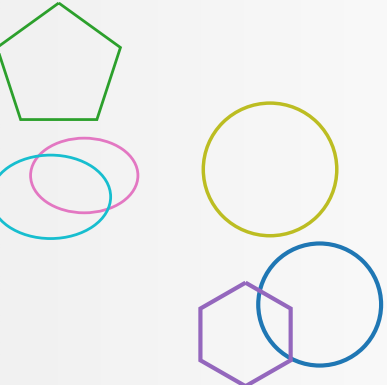[{"shape": "circle", "thickness": 3, "radius": 0.79, "center": [0.825, 0.209]}, {"shape": "pentagon", "thickness": 2, "radius": 0.84, "center": [0.152, 0.825]}, {"shape": "hexagon", "thickness": 3, "radius": 0.67, "center": [0.634, 0.131]}, {"shape": "oval", "thickness": 2, "radius": 0.69, "center": [0.217, 0.544]}, {"shape": "circle", "thickness": 2.5, "radius": 0.86, "center": [0.697, 0.56]}, {"shape": "oval", "thickness": 2, "radius": 0.77, "center": [0.131, 0.489]}]